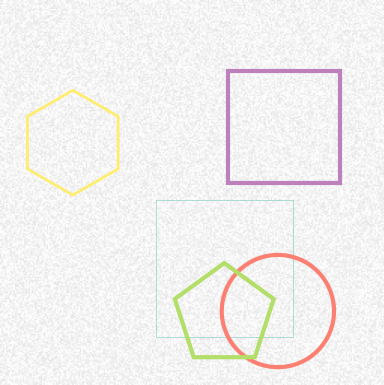[{"shape": "square", "thickness": 0.5, "radius": 0.89, "center": [0.583, 0.303]}, {"shape": "circle", "thickness": 3, "radius": 0.73, "center": [0.722, 0.192]}, {"shape": "pentagon", "thickness": 3, "radius": 0.68, "center": [0.582, 0.182]}, {"shape": "square", "thickness": 3, "radius": 0.73, "center": [0.736, 0.671]}, {"shape": "hexagon", "thickness": 2, "radius": 0.68, "center": [0.189, 0.629]}]